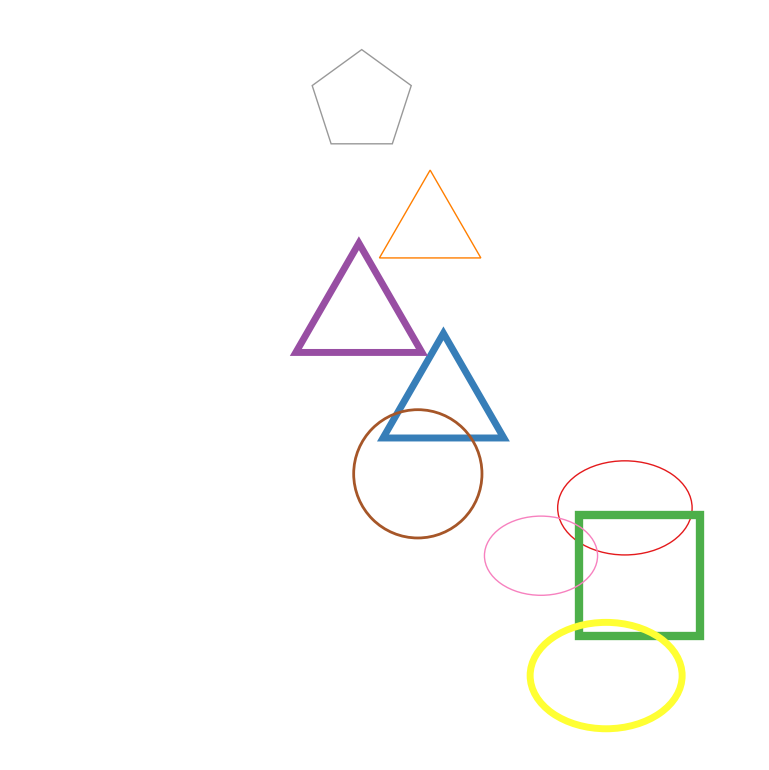[{"shape": "oval", "thickness": 0.5, "radius": 0.44, "center": [0.812, 0.34]}, {"shape": "triangle", "thickness": 2.5, "radius": 0.45, "center": [0.576, 0.476]}, {"shape": "square", "thickness": 3, "radius": 0.39, "center": [0.831, 0.253]}, {"shape": "triangle", "thickness": 2.5, "radius": 0.47, "center": [0.466, 0.59]}, {"shape": "triangle", "thickness": 0.5, "radius": 0.38, "center": [0.559, 0.703]}, {"shape": "oval", "thickness": 2.5, "radius": 0.49, "center": [0.787, 0.123]}, {"shape": "circle", "thickness": 1, "radius": 0.42, "center": [0.543, 0.385]}, {"shape": "oval", "thickness": 0.5, "radius": 0.37, "center": [0.703, 0.278]}, {"shape": "pentagon", "thickness": 0.5, "radius": 0.34, "center": [0.47, 0.868]}]